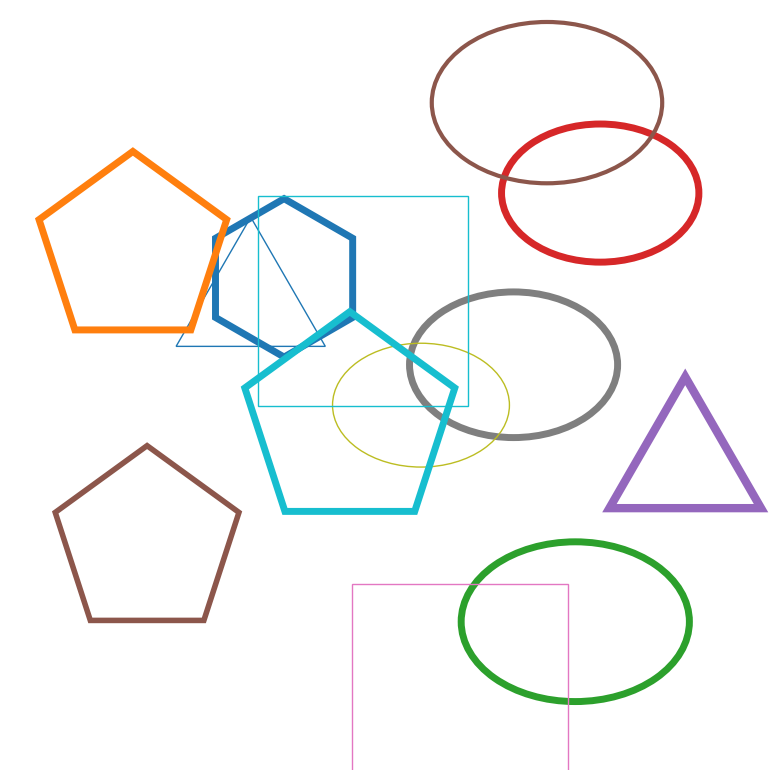[{"shape": "hexagon", "thickness": 2.5, "radius": 0.51, "center": [0.369, 0.639]}, {"shape": "triangle", "thickness": 0.5, "radius": 0.56, "center": [0.326, 0.606]}, {"shape": "pentagon", "thickness": 2.5, "radius": 0.64, "center": [0.173, 0.675]}, {"shape": "oval", "thickness": 2.5, "radius": 0.74, "center": [0.747, 0.193]}, {"shape": "oval", "thickness": 2.5, "radius": 0.64, "center": [0.779, 0.749]}, {"shape": "triangle", "thickness": 3, "radius": 0.57, "center": [0.89, 0.397]}, {"shape": "oval", "thickness": 1.5, "radius": 0.75, "center": [0.71, 0.867]}, {"shape": "pentagon", "thickness": 2, "radius": 0.63, "center": [0.191, 0.296]}, {"shape": "square", "thickness": 0.5, "radius": 0.7, "center": [0.597, 0.101]}, {"shape": "oval", "thickness": 2.5, "radius": 0.68, "center": [0.667, 0.526]}, {"shape": "oval", "thickness": 0.5, "radius": 0.57, "center": [0.547, 0.474]}, {"shape": "square", "thickness": 0.5, "radius": 0.68, "center": [0.471, 0.609]}, {"shape": "pentagon", "thickness": 2.5, "radius": 0.72, "center": [0.454, 0.452]}]